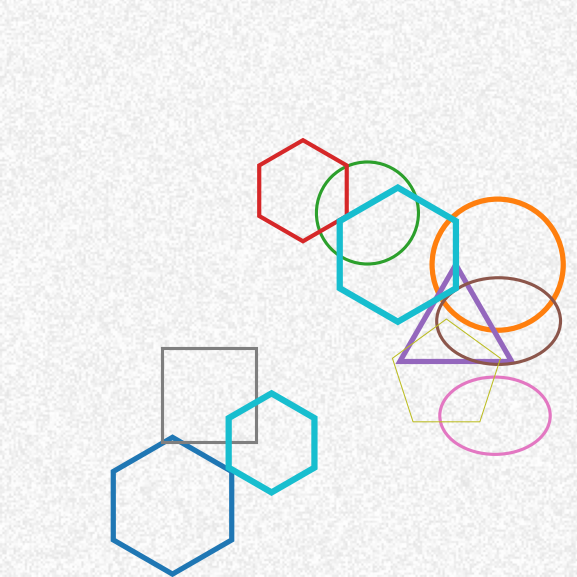[{"shape": "hexagon", "thickness": 2.5, "radius": 0.59, "center": [0.299, 0.123]}, {"shape": "circle", "thickness": 2.5, "radius": 0.57, "center": [0.862, 0.541]}, {"shape": "circle", "thickness": 1.5, "radius": 0.44, "center": [0.636, 0.63]}, {"shape": "hexagon", "thickness": 2, "radius": 0.44, "center": [0.525, 0.669]}, {"shape": "triangle", "thickness": 2.5, "radius": 0.56, "center": [0.789, 0.429]}, {"shape": "oval", "thickness": 1.5, "radius": 0.54, "center": [0.863, 0.443]}, {"shape": "oval", "thickness": 1.5, "radius": 0.48, "center": [0.857, 0.279]}, {"shape": "square", "thickness": 1.5, "radius": 0.41, "center": [0.362, 0.315]}, {"shape": "pentagon", "thickness": 0.5, "radius": 0.49, "center": [0.773, 0.348]}, {"shape": "hexagon", "thickness": 3, "radius": 0.58, "center": [0.689, 0.558]}, {"shape": "hexagon", "thickness": 3, "radius": 0.43, "center": [0.47, 0.232]}]